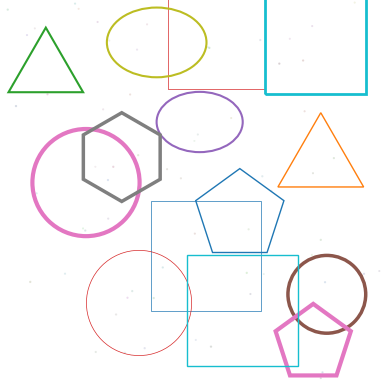[{"shape": "pentagon", "thickness": 1, "radius": 0.6, "center": [0.623, 0.442]}, {"shape": "square", "thickness": 0.5, "radius": 0.71, "center": [0.535, 0.335]}, {"shape": "triangle", "thickness": 1, "radius": 0.64, "center": [0.833, 0.579]}, {"shape": "triangle", "thickness": 1.5, "radius": 0.56, "center": [0.119, 0.816]}, {"shape": "square", "thickness": 0.5, "radius": 0.63, "center": [0.562, 0.895]}, {"shape": "circle", "thickness": 0.5, "radius": 0.68, "center": [0.361, 0.213]}, {"shape": "oval", "thickness": 1.5, "radius": 0.56, "center": [0.519, 0.683]}, {"shape": "circle", "thickness": 2.5, "radius": 0.51, "center": [0.849, 0.236]}, {"shape": "pentagon", "thickness": 3, "radius": 0.51, "center": [0.814, 0.108]}, {"shape": "circle", "thickness": 3, "radius": 0.7, "center": [0.223, 0.526]}, {"shape": "hexagon", "thickness": 2.5, "radius": 0.58, "center": [0.316, 0.592]}, {"shape": "oval", "thickness": 1.5, "radius": 0.65, "center": [0.407, 0.89]}, {"shape": "square", "thickness": 2, "radius": 0.66, "center": [0.82, 0.886]}, {"shape": "square", "thickness": 1, "radius": 0.72, "center": [0.63, 0.194]}]